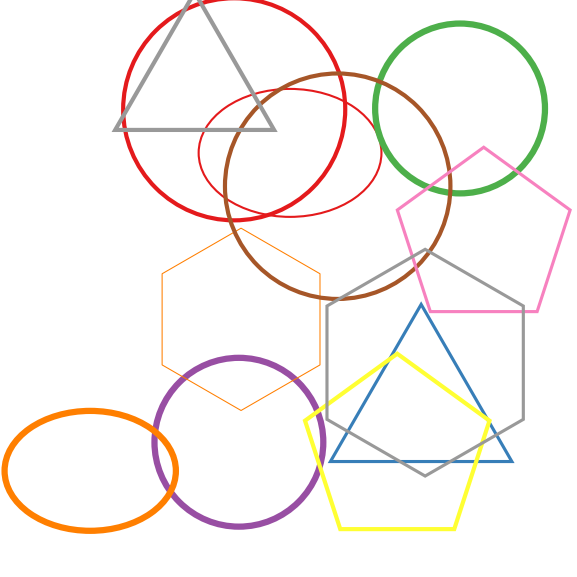[{"shape": "circle", "thickness": 2, "radius": 0.96, "center": [0.406, 0.81]}, {"shape": "oval", "thickness": 1, "radius": 0.79, "center": [0.502, 0.734]}, {"shape": "triangle", "thickness": 1.5, "radius": 0.91, "center": [0.729, 0.291]}, {"shape": "circle", "thickness": 3, "radius": 0.74, "center": [0.797, 0.811]}, {"shape": "circle", "thickness": 3, "radius": 0.73, "center": [0.414, 0.233]}, {"shape": "hexagon", "thickness": 0.5, "radius": 0.79, "center": [0.417, 0.446]}, {"shape": "oval", "thickness": 3, "radius": 0.74, "center": [0.156, 0.184]}, {"shape": "pentagon", "thickness": 2, "radius": 0.84, "center": [0.688, 0.219]}, {"shape": "circle", "thickness": 2, "radius": 0.98, "center": [0.585, 0.677]}, {"shape": "pentagon", "thickness": 1.5, "radius": 0.79, "center": [0.838, 0.587]}, {"shape": "triangle", "thickness": 2, "radius": 0.79, "center": [0.337, 0.854]}, {"shape": "hexagon", "thickness": 1.5, "radius": 0.98, "center": [0.736, 0.371]}]